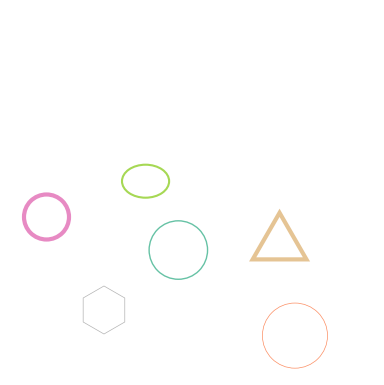[{"shape": "circle", "thickness": 1, "radius": 0.38, "center": [0.463, 0.351]}, {"shape": "circle", "thickness": 0.5, "radius": 0.42, "center": [0.766, 0.128]}, {"shape": "circle", "thickness": 3, "radius": 0.29, "center": [0.121, 0.436]}, {"shape": "oval", "thickness": 1.5, "radius": 0.31, "center": [0.378, 0.529]}, {"shape": "triangle", "thickness": 3, "radius": 0.4, "center": [0.726, 0.367]}, {"shape": "hexagon", "thickness": 0.5, "radius": 0.31, "center": [0.27, 0.195]}]